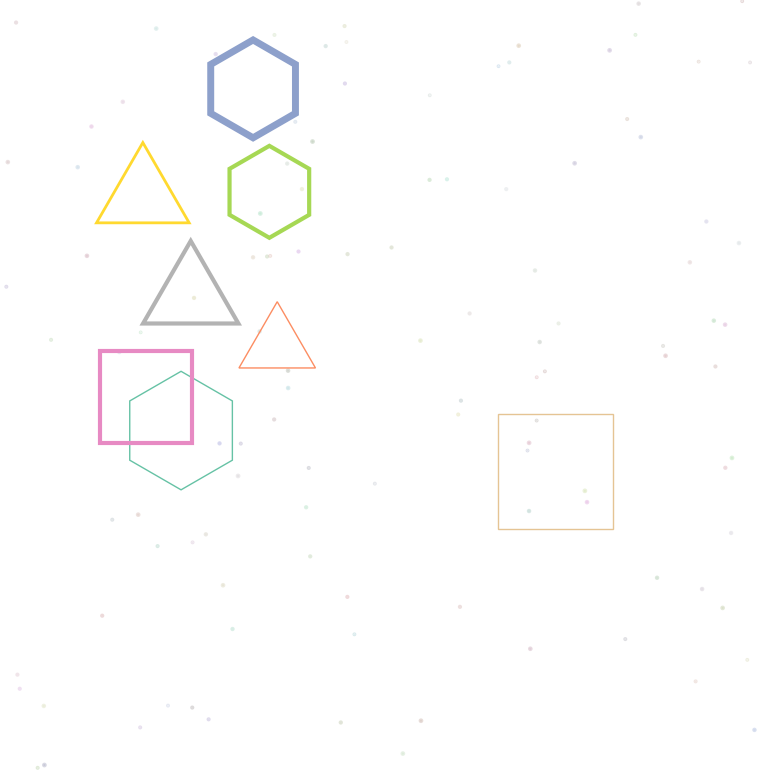[{"shape": "hexagon", "thickness": 0.5, "radius": 0.38, "center": [0.235, 0.441]}, {"shape": "triangle", "thickness": 0.5, "radius": 0.29, "center": [0.36, 0.551]}, {"shape": "hexagon", "thickness": 2.5, "radius": 0.32, "center": [0.329, 0.885]}, {"shape": "square", "thickness": 1.5, "radius": 0.3, "center": [0.19, 0.484]}, {"shape": "hexagon", "thickness": 1.5, "radius": 0.3, "center": [0.35, 0.751]}, {"shape": "triangle", "thickness": 1, "radius": 0.35, "center": [0.186, 0.745]}, {"shape": "square", "thickness": 0.5, "radius": 0.37, "center": [0.722, 0.388]}, {"shape": "triangle", "thickness": 1.5, "radius": 0.36, "center": [0.248, 0.616]}]